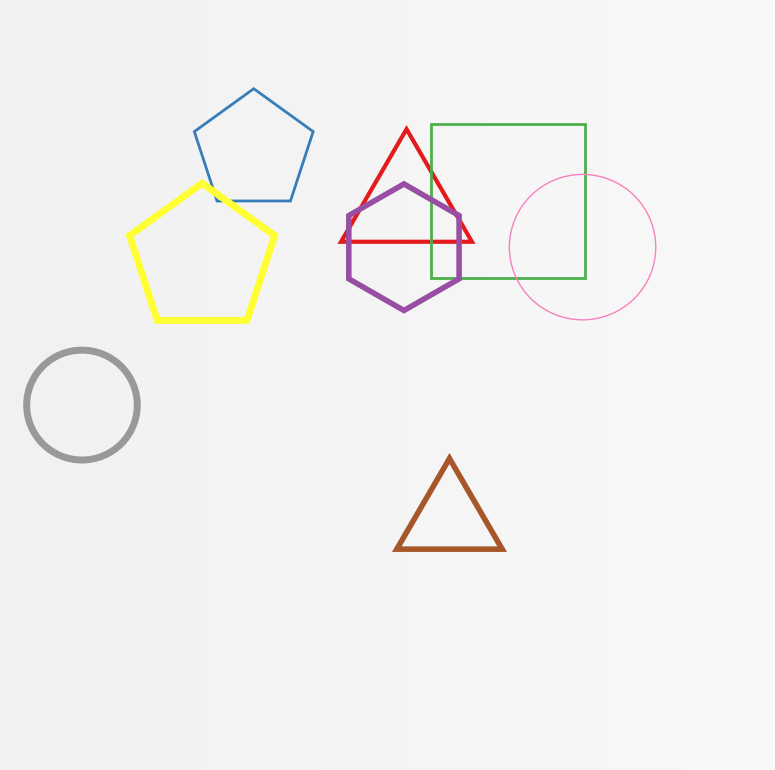[{"shape": "triangle", "thickness": 1.5, "radius": 0.49, "center": [0.525, 0.735]}, {"shape": "pentagon", "thickness": 1, "radius": 0.4, "center": [0.327, 0.804]}, {"shape": "square", "thickness": 1, "radius": 0.5, "center": [0.655, 0.739]}, {"shape": "hexagon", "thickness": 2, "radius": 0.41, "center": [0.521, 0.679]}, {"shape": "pentagon", "thickness": 2.5, "radius": 0.49, "center": [0.261, 0.664]}, {"shape": "triangle", "thickness": 2, "radius": 0.39, "center": [0.58, 0.326]}, {"shape": "circle", "thickness": 0.5, "radius": 0.47, "center": [0.752, 0.679]}, {"shape": "circle", "thickness": 2.5, "radius": 0.36, "center": [0.106, 0.474]}]